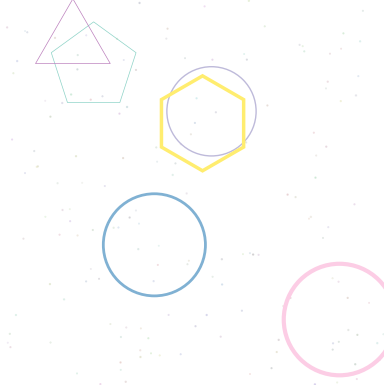[{"shape": "pentagon", "thickness": 0.5, "radius": 0.58, "center": [0.243, 0.827]}, {"shape": "circle", "thickness": 1, "radius": 0.58, "center": [0.549, 0.711]}, {"shape": "circle", "thickness": 2, "radius": 0.66, "center": [0.401, 0.364]}, {"shape": "circle", "thickness": 3, "radius": 0.72, "center": [0.882, 0.17]}, {"shape": "triangle", "thickness": 0.5, "radius": 0.56, "center": [0.189, 0.891]}, {"shape": "hexagon", "thickness": 2.5, "radius": 0.62, "center": [0.526, 0.68]}]